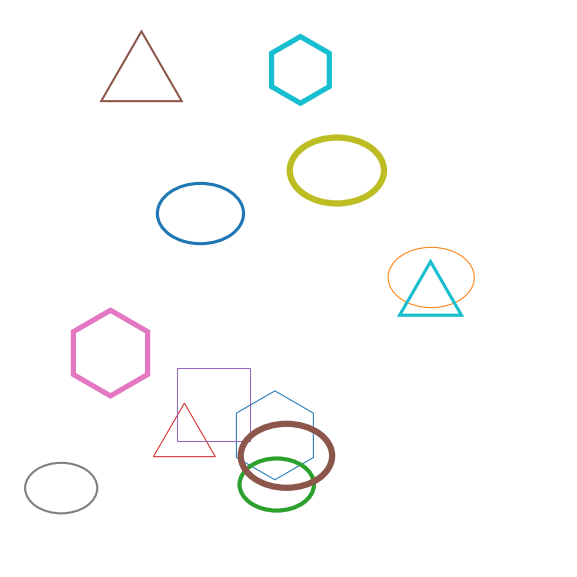[{"shape": "hexagon", "thickness": 0.5, "radius": 0.38, "center": [0.476, 0.245]}, {"shape": "oval", "thickness": 1.5, "radius": 0.37, "center": [0.347, 0.629]}, {"shape": "oval", "thickness": 0.5, "radius": 0.37, "center": [0.747, 0.519]}, {"shape": "oval", "thickness": 2, "radius": 0.32, "center": [0.479, 0.16]}, {"shape": "triangle", "thickness": 0.5, "radius": 0.31, "center": [0.319, 0.239]}, {"shape": "square", "thickness": 0.5, "radius": 0.32, "center": [0.369, 0.299]}, {"shape": "oval", "thickness": 3, "radius": 0.4, "center": [0.496, 0.21]}, {"shape": "triangle", "thickness": 1, "radius": 0.4, "center": [0.245, 0.864]}, {"shape": "hexagon", "thickness": 2.5, "radius": 0.37, "center": [0.191, 0.388]}, {"shape": "oval", "thickness": 1, "radius": 0.31, "center": [0.106, 0.154]}, {"shape": "oval", "thickness": 3, "radius": 0.41, "center": [0.583, 0.704]}, {"shape": "hexagon", "thickness": 2.5, "radius": 0.29, "center": [0.52, 0.878]}, {"shape": "triangle", "thickness": 1.5, "radius": 0.31, "center": [0.746, 0.484]}]